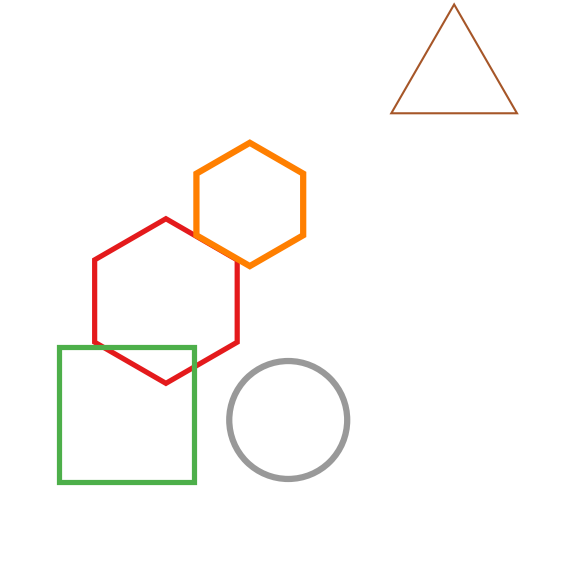[{"shape": "hexagon", "thickness": 2.5, "radius": 0.71, "center": [0.287, 0.478]}, {"shape": "square", "thickness": 2.5, "radius": 0.58, "center": [0.22, 0.282]}, {"shape": "hexagon", "thickness": 3, "radius": 0.53, "center": [0.433, 0.645]}, {"shape": "triangle", "thickness": 1, "radius": 0.63, "center": [0.786, 0.866]}, {"shape": "circle", "thickness": 3, "radius": 0.51, "center": [0.499, 0.272]}]